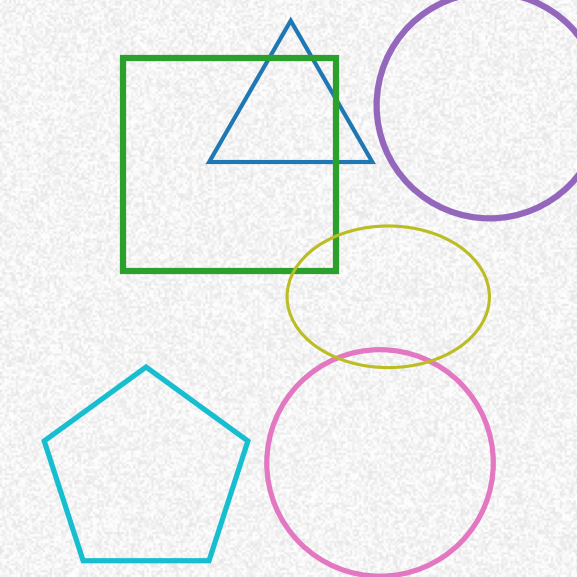[{"shape": "triangle", "thickness": 2, "radius": 0.82, "center": [0.503, 0.8]}, {"shape": "square", "thickness": 3, "radius": 0.92, "center": [0.398, 0.715]}, {"shape": "circle", "thickness": 3, "radius": 0.98, "center": [0.848, 0.817]}, {"shape": "circle", "thickness": 2.5, "radius": 0.98, "center": [0.658, 0.198]}, {"shape": "oval", "thickness": 1.5, "radius": 0.88, "center": [0.672, 0.485]}, {"shape": "pentagon", "thickness": 2.5, "radius": 0.93, "center": [0.253, 0.178]}]